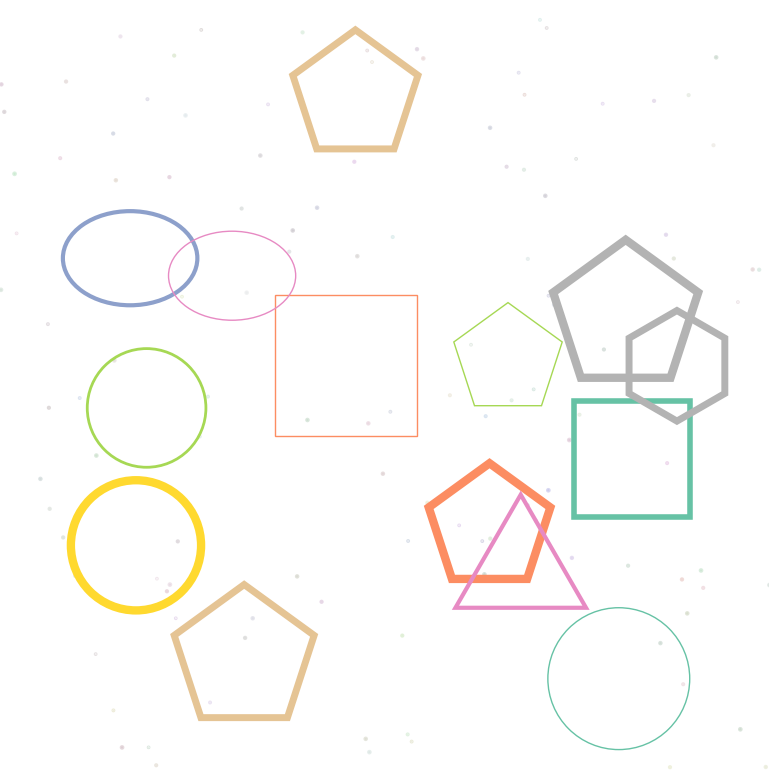[{"shape": "circle", "thickness": 0.5, "radius": 0.46, "center": [0.804, 0.119]}, {"shape": "square", "thickness": 2, "radius": 0.38, "center": [0.821, 0.404]}, {"shape": "square", "thickness": 0.5, "radius": 0.46, "center": [0.449, 0.525]}, {"shape": "pentagon", "thickness": 3, "radius": 0.42, "center": [0.636, 0.315]}, {"shape": "oval", "thickness": 1.5, "radius": 0.44, "center": [0.169, 0.665]}, {"shape": "triangle", "thickness": 1.5, "radius": 0.49, "center": [0.676, 0.26]}, {"shape": "oval", "thickness": 0.5, "radius": 0.41, "center": [0.301, 0.642]}, {"shape": "pentagon", "thickness": 0.5, "radius": 0.37, "center": [0.66, 0.533]}, {"shape": "circle", "thickness": 1, "radius": 0.39, "center": [0.19, 0.47]}, {"shape": "circle", "thickness": 3, "radius": 0.42, "center": [0.177, 0.292]}, {"shape": "pentagon", "thickness": 2.5, "radius": 0.48, "center": [0.317, 0.145]}, {"shape": "pentagon", "thickness": 2.5, "radius": 0.43, "center": [0.462, 0.876]}, {"shape": "pentagon", "thickness": 3, "radius": 0.5, "center": [0.813, 0.59]}, {"shape": "hexagon", "thickness": 2.5, "radius": 0.36, "center": [0.879, 0.525]}]